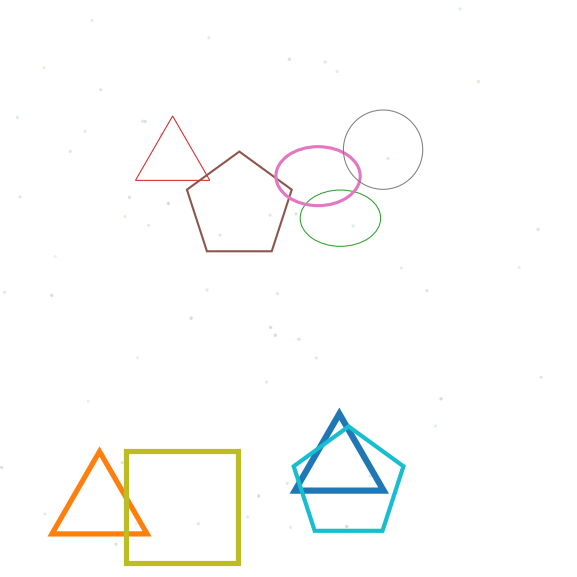[{"shape": "triangle", "thickness": 3, "radius": 0.44, "center": [0.588, 0.194]}, {"shape": "triangle", "thickness": 2.5, "radius": 0.48, "center": [0.172, 0.122]}, {"shape": "oval", "thickness": 0.5, "radius": 0.35, "center": [0.589, 0.621]}, {"shape": "triangle", "thickness": 0.5, "radius": 0.37, "center": [0.299, 0.724]}, {"shape": "pentagon", "thickness": 1, "radius": 0.48, "center": [0.414, 0.641]}, {"shape": "oval", "thickness": 1.5, "radius": 0.36, "center": [0.551, 0.694]}, {"shape": "circle", "thickness": 0.5, "radius": 0.34, "center": [0.663, 0.74]}, {"shape": "square", "thickness": 2.5, "radius": 0.49, "center": [0.316, 0.121]}, {"shape": "pentagon", "thickness": 2, "radius": 0.5, "center": [0.604, 0.161]}]